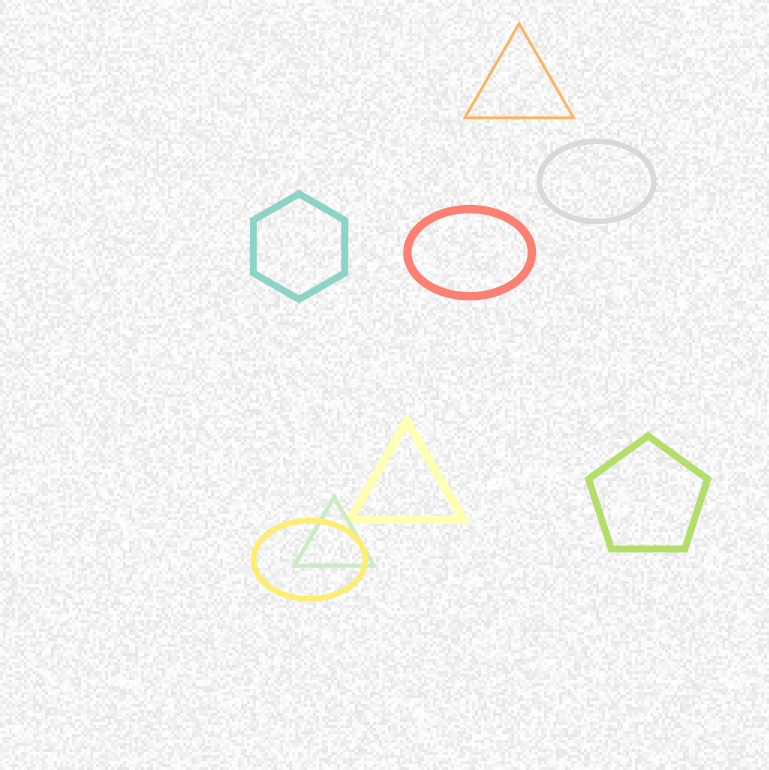[{"shape": "hexagon", "thickness": 2.5, "radius": 0.34, "center": [0.388, 0.68]}, {"shape": "triangle", "thickness": 3, "radius": 0.43, "center": [0.528, 0.368]}, {"shape": "oval", "thickness": 3, "radius": 0.4, "center": [0.61, 0.672]}, {"shape": "triangle", "thickness": 1, "radius": 0.41, "center": [0.674, 0.888]}, {"shape": "pentagon", "thickness": 2.5, "radius": 0.41, "center": [0.842, 0.353]}, {"shape": "oval", "thickness": 2, "radius": 0.37, "center": [0.775, 0.764]}, {"shape": "triangle", "thickness": 1.5, "radius": 0.3, "center": [0.434, 0.295]}, {"shape": "oval", "thickness": 2, "radius": 0.36, "center": [0.402, 0.273]}]